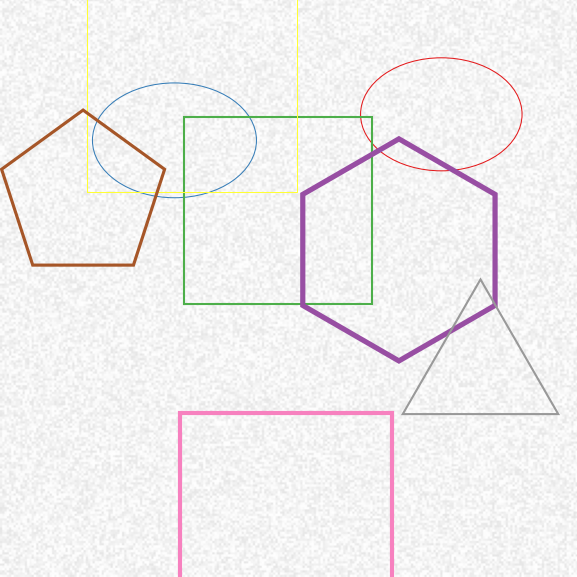[{"shape": "oval", "thickness": 0.5, "radius": 0.7, "center": [0.764, 0.801]}, {"shape": "oval", "thickness": 0.5, "radius": 0.71, "center": [0.302, 0.756]}, {"shape": "square", "thickness": 1, "radius": 0.81, "center": [0.481, 0.635]}, {"shape": "hexagon", "thickness": 2.5, "radius": 0.96, "center": [0.691, 0.566]}, {"shape": "square", "thickness": 0.5, "radius": 0.91, "center": [0.333, 0.849]}, {"shape": "pentagon", "thickness": 1.5, "radius": 0.74, "center": [0.144, 0.66]}, {"shape": "square", "thickness": 2, "radius": 0.92, "center": [0.495, 0.101]}, {"shape": "triangle", "thickness": 1, "radius": 0.78, "center": [0.832, 0.36]}]